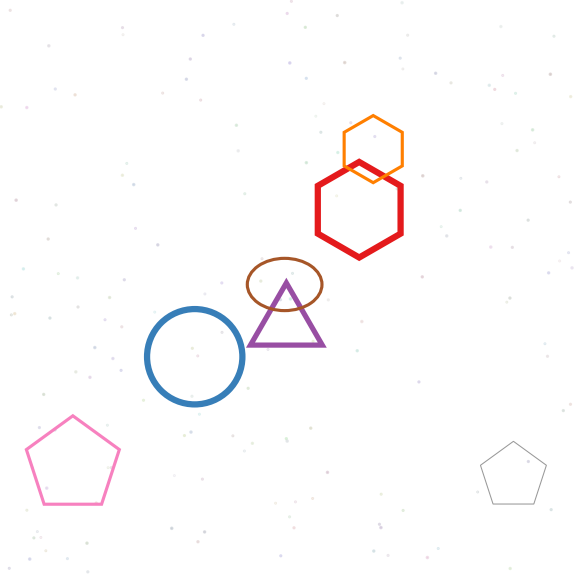[{"shape": "hexagon", "thickness": 3, "radius": 0.41, "center": [0.622, 0.636]}, {"shape": "circle", "thickness": 3, "radius": 0.41, "center": [0.337, 0.381]}, {"shape": "triangle", "thickness": 2.5, "radius": 0.36, "center": [0.496, 0.437]}, {"shape": "hexagon", "thickness": 1.5, "radius": 0.29, "center": [0.646, 0.741]}, {"shape": "oval", "thickness": 1.5, "radius": 0.32, "center": [0.493, 0.507]}, {"shape": "pentagon", "thickness": 1.5, "radius": 0.42, "center": [0.126, 0.194]}, {"shape": "pentagon", "thickness": 0.5, "radius": 0.3, "center": [0.889, 0.175]}]